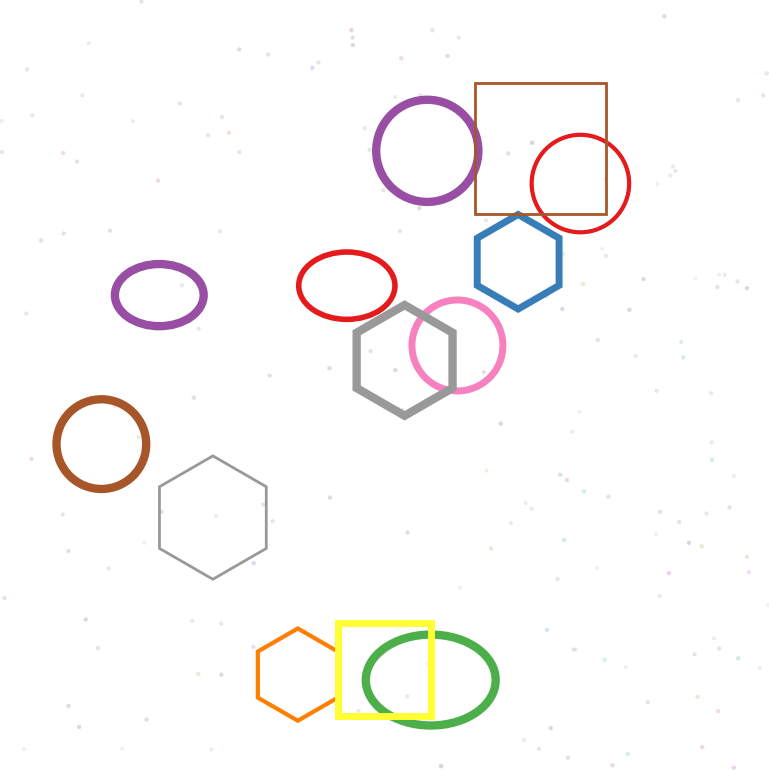[{"shape": "oval", "thickness": 2, "radius": 0.31, "center": [0.45, 0.629]}, {"shape": "circle", "thickness": 1.5, "radius": 0.32, "center": [0.754, 0.762]}, {"shape": "hexagon", "thickness": 2.5, "radius": 0.31, "center": [0.673, 0.66]}, {"shape": "oval", "thickness": 3, "radius": 0.42, "center": [0.559, 0.117]}, {"shape": "oval", "thickness": 3, "radius": 0.29, "center": [0.207, 0.617]}, {"shape": "circle", "thickness": 3, "radius": 0.33, "center": [0.555, 0.804]}, {"shape": "hexagon", "thickness": 1.5, "radius": 0.3, "center": [0.387, 0.124]}, {"shape": "square", "thickness": 2.5, "radius": 0.3, "center": [0.499, 0.131]}, {"shape": "circle", "thickness": 3, "radius": 0.29, "center": [0.132, 0.423]}, {"shape": "square", "thickness": 1, "radius": 0.43, "center": [0.702, 0.807]}, {"shape": "circle", "thickness": 2.5, "radius": 0.3, "center": [0.594, 0.551]}, {"shape": "hexagon", "thickness": 3, "radius": 0.36, "center": [0.525, 0.532]}, {"shape": "hexagon", "thickness": 1, "radius": 0.4, "center": [0.276, 0.328]}]